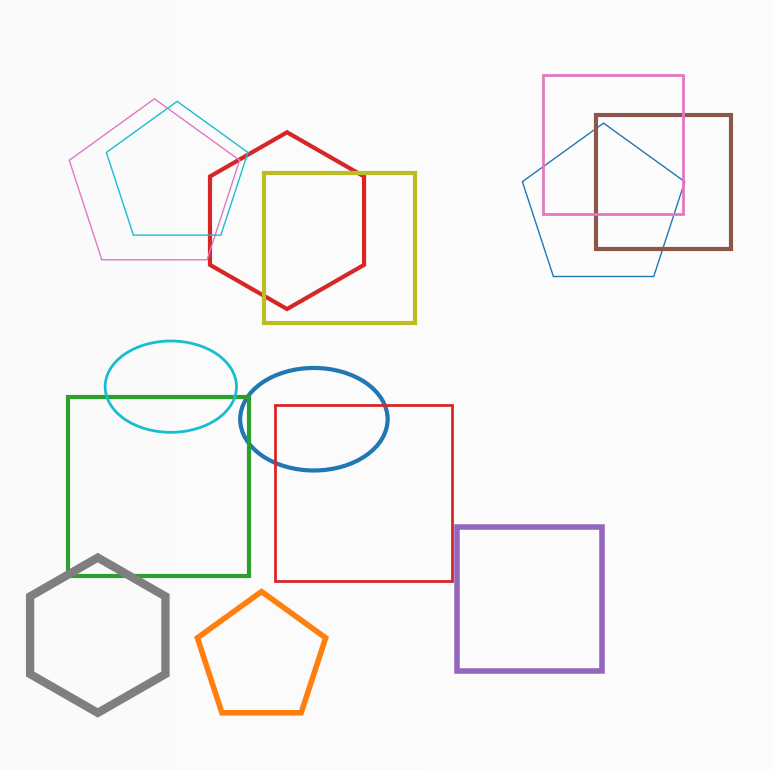[{"shape": "pentagon", "thickness": 0.5, "radius": 0.55, "center": [0.779, 0.73]}, {"shape": "oval", "thickness": 1.5, "radius": 0.48, "center": [0.405, 0.456]}, {"shape": "pentagon", "thickness": 2, "radius": 0.44, "center": [0.337, 0.145]}, {"shape": "square", "thickness": 1.5, "radius": 0.58, "center": [0.204, 0.368]}, {"shape": "square", "thickness": 1, "radius": 0.57, "center": [0.469, 0.36]}, {"shape": "hexagon", "thickness": 1.5, "radius": 0.57, "center": [0.37, 0.713]}, {"shape": "square", "thickness": 2, "radius": 0.47, "center": [0.684, 0.222]}, {"shape": "square", "thickness": 1.5, "radius": 0.44, "center": [0.856, 0.764]}, {"shape": "square", "thickness": 1, "radius": 0.45, "center": [0.791, 0.812]}, {"shape": "pentagon", "thickness": 0.5, "radius": 0.58, "center": [0.199, 0.756]}, {"shape": "hexagon", "thickness": 3, "radius": 0.5, "center": [0.126, 0.175]}, {"shape": "square", "thickness": 1.5, "radius": 0.49, "center": [0.438, 0.678]}, {"shape": "pentagon", "thickness": 0.5, "radius": 0.48, "center": [0.229, 0.772]}, {"shape": "oval", "thickness": 1, "radius": 0.42, "center": [0.22, 0.498]}]